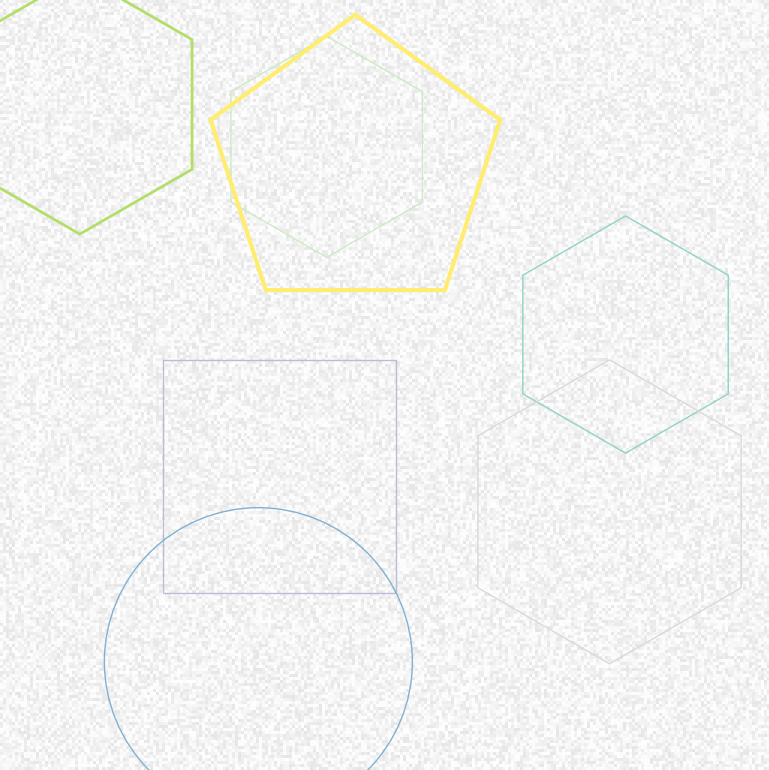[{"shape": "hexagon", "thickness": 0.5, "radius": 0.77, "center": [0.812, 0.566]}, {"shape": "square", "thickness": 0.5, "radius": 0.76, "center": [0.363, 0.381]}, {"shape": "circle", "thickness": 0.5, "radius": 1.0, "center": [0.336, 0.141]}, {"shape": "hexagon", "thickness": 1, "radius": 0.84, "center": [0.104, 0.864]}, {"shape": "hexagon", "thickness": 0.5, "radius": 0.99, "center": [0.792, 0.335]}, {"shape": "hexagon", "thickness": 0.5, "radius": 0.72, "center": [0.424, 0.809]}, {"shape": "pentagon", "thickness": 1.5, "radius": 0.99, "center": [0.461, 0.783]}]